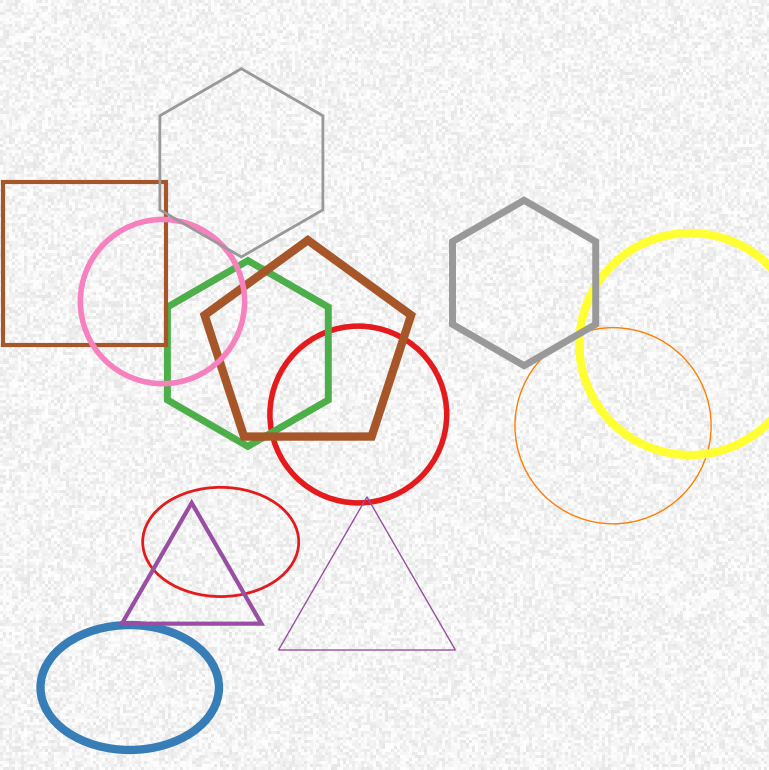[{"shape": "circle", "thickness": 2, "radius": 0.57, "center": [0.465, 0.462]}, {"shape": "oval", "thickness": 1, "radius": 0.51, "center": [0.287, 0.296]}, {"shape": "oval", "thickness": 3, "radius": 0.58, "center": [0.168, 0.107]}, {"shape": "hexagon", "thickness": 2.5, "radius": 0.6, "center": [0.322, 0.541]}, {"shape": "triangle", "thickness": 0.5, "radius": 0.66, "center": [0.477, 0.222]}, {"shape": "triangle", "thickness": 1.5, "radius": 0.52, "center": [0.249, 0.242]}, {"shape": "circle", "thickness": 0.5, "radius": 0.64, "center": [0.796, 0.447]}, {"shape": "circle", "thickness": 3, "radius": 0.72, "center": [0.896, 0.553]}, {"shape": "pentagon", "thickness": 3, "radius": 0.7, "center": [0.4, 0.547]}, {"shape": "square", "thickness": 1.5, "radius": 0.53, "center": [0.109, 0.658]}, {"shape": "circle", "thickness": 2, "radius": 0.53, "center": [0.211, 0.608]}, {"shape": "hexagon", "thickness": 2.5, "radius": 0.54, "center": [0.681, 0.633]}, {"shape": "hexagon", "thickness": 1, "radius": 0.61, "center": [0.313, 0.789]}]